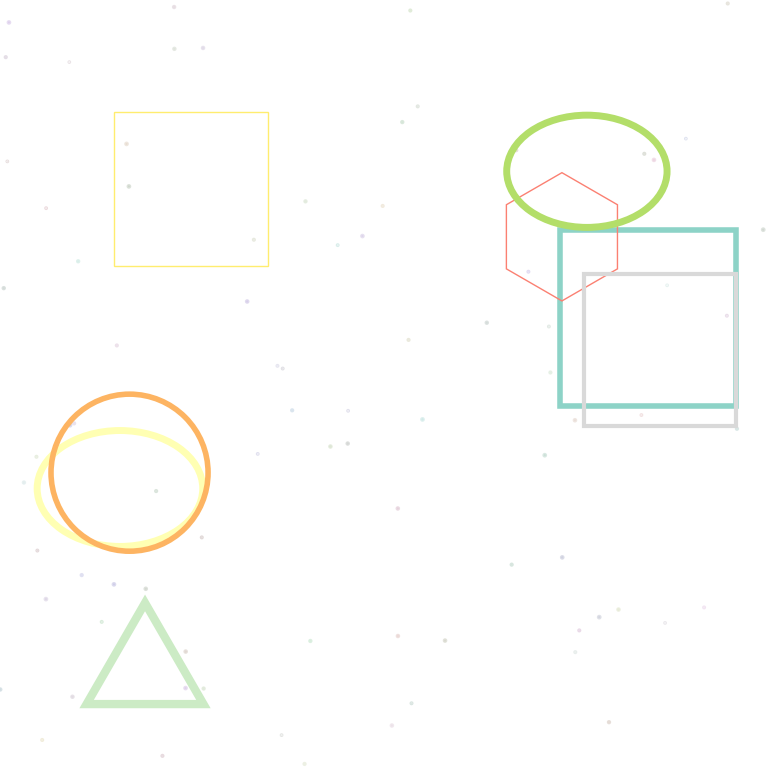[{"shape": "square", "thickness": 2, "radius": 0.57, "center": [0.841, 0.587]}, {"shape": "oval", "thickness": 2.5, "radius": 0.54, "center": [0.156, 0.366]}, {"shape": "hexagon", "thickness": 0.5, "radius": 0.42, "center": [0.73, 0.692]}, {"shape": "circle", "thickness": 2, "radius": 0.51, "center": [0.168, 0.386]}, {"shape": "oval", "thickness": 2.5, "radius": 0.52, "center": [0.762, 0.778]}, {"shape": "square", "thickness": 1.5, "radius": 0.49, "center": [0.858, 0.546]}, {"shape": "triangle", "thickness": 3, "radius": 0.44, "center": [0.188, 0.129]}, {"shape": "square", "thickness": 0.5, "radius": 0.5, "center": [0.248, 0.754]}]